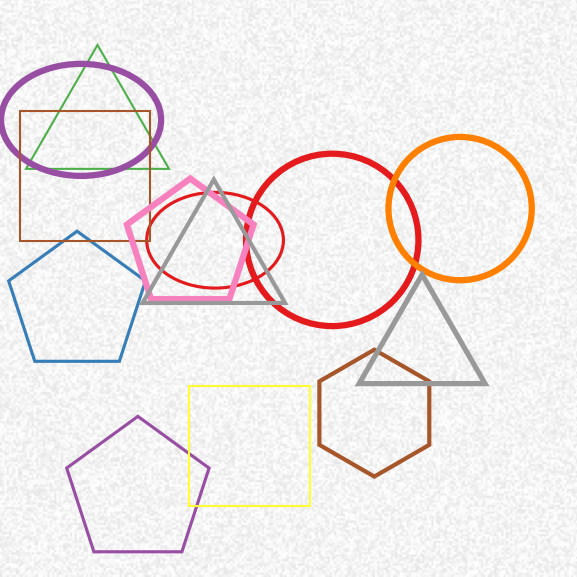[{"shape": "oval", "thickness": 1.5, "radius": 0.59, "center": [0.372, 0.583]}, {"shape": "circle", "thickness": 3, "radius": 0.75, "center": [0.575, 0.584]}, {"shape": "pentagon", "thickness": 1.5, "radius": 0.62, "center": [0.133, 0.474]}, {"shape": "triangle", "thickness": 1, "radius": 0.71, "center": [0.169, 0.778]}, {"shape": "pentagon", "thickness": 1.5, "radius": 0.65, "center": [0.239, 0.149]}, {"shape": "oval", "thickness": 3, "radius": 0.69, "center": [0.14, 0.792]}, {"shape": "circle", "thickness": 3, "radius": 0.62, "center": [0.797, 0.638]}, {"shape": "square", "thickness": 1, "radius": 0.52, "center": [0.432, 0.227]}, {"shape": "square", "thickness": 1, "radius": 0.56, "center": [0.147, 0.695]}, {"shape": "hexagon", "thickness": 2, "radius": 0.55, "center": [0.648, 0.284]}, {"shape": "pentagon", "thickness": 3, "radius": 0.58, "center": [0.329, 0.575]}, {"shape": "triangle", "thickness": 2.5, "radius": 0.63, "center": [0.731, 0.398]}, {"shape": "triangle", "thickness": 2, "radius": 0.71, "center": [0.37, 0.546]}]